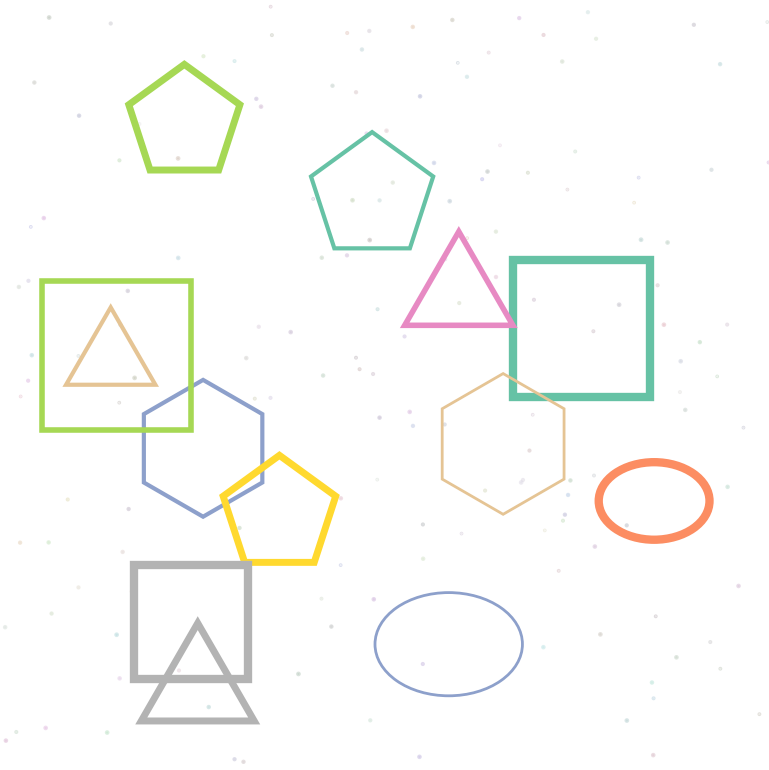[{"shape": "square", "thickness": 3, "radius": 0.45, "center": [0.755, 0.574]}, {"shape": "pentagon", "thickness": 1.5, "radius": 0.42, "center": [0.483, 0.745]}, {"shape": "oval", "thickness": 3, "radius": 0.36, "center": [0.85, 0.349]}, {"shape": "oval", "thickness": 1, "radius": 0.48, "center": [0.583, 0.163]}, {"shape": "hexagon", "thickness": 1.5, "radius": 0.44, "center": [0.264, 0.418]}, {"shape": "triangle", "thickness": 2, "radius": 0.41, "center": [0.596, 0.618]}, {"shape": "pentagon", "thickness": 2.5, "radius": 0.38, "center": [0.239, 0.841]}, {"shape": "square", "thickness": 2, "radius": 0.48, "center": [0.151, 0.539]}, {"shape": "pentagon", "thickness": 2.5, "radius": 0.38, "center": [0.363, 0.332]}, {"shape": "hexagon", "thickness": 1, "radius": 0.46, "center": [0.653, 0.423]}, {"shape": "triangle", "thickness": 1.5, "radius": 0.33, "center": [0.144, 0.534]}, {"shape": "square", "thickness": 3, "radius": 0.37, "center": [0.248, 0.192]}, {"shape": "triangle", "thickness": 2.5, "radius": 0.42, "center": [0.257, 0.106]}]